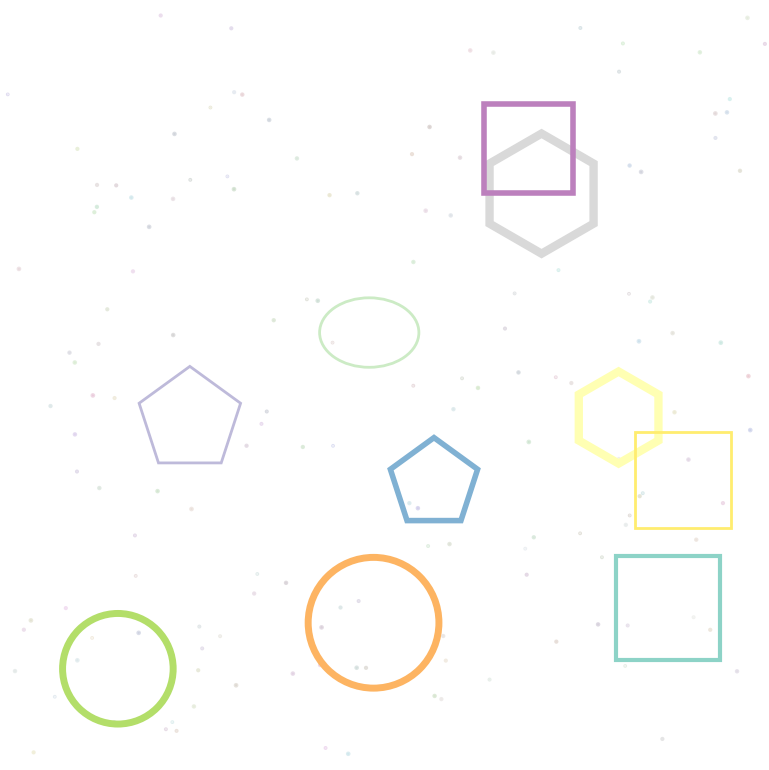[{"shape": "square", "thickness": 1.5, "radius": 0.34, "center": [0.868, 0.211]}, {"shape": "hexagon", "thickness": 3, "radius": 0.3, "center": [0.803, 0.458]}, {"shape": "pentagon", "thickness": 1, "radius": 0.35, "center": [0.247, 0.455]}, {"shape": "pentagon", "thickness": 2, "radius": 0.3, "center": [0.564, 0.372]}, {"shape": "circle", "thickness": 2.5, "radius": 0.42, "center": [0.485, 0.191]}, {"shape": "circle", "thickness": 2.5, "radius": 0.36, "center": [0.153, 0.131]}, {"shape": "hexagon", "thickness": 3, "radius": 0.39, "center": [0.703, 0.749]}, {"shape": "square", "thickness": 2, "radius": 0.29, "center": [0.686, 0.807]}, {"shape": "oval", "thickness": 1, "radius": 0.32, "center": [0.48, 0.568]}, {"shape": "square", "thickness": 1, "radius": 0.31, "center": [0.887, 0.377]}]